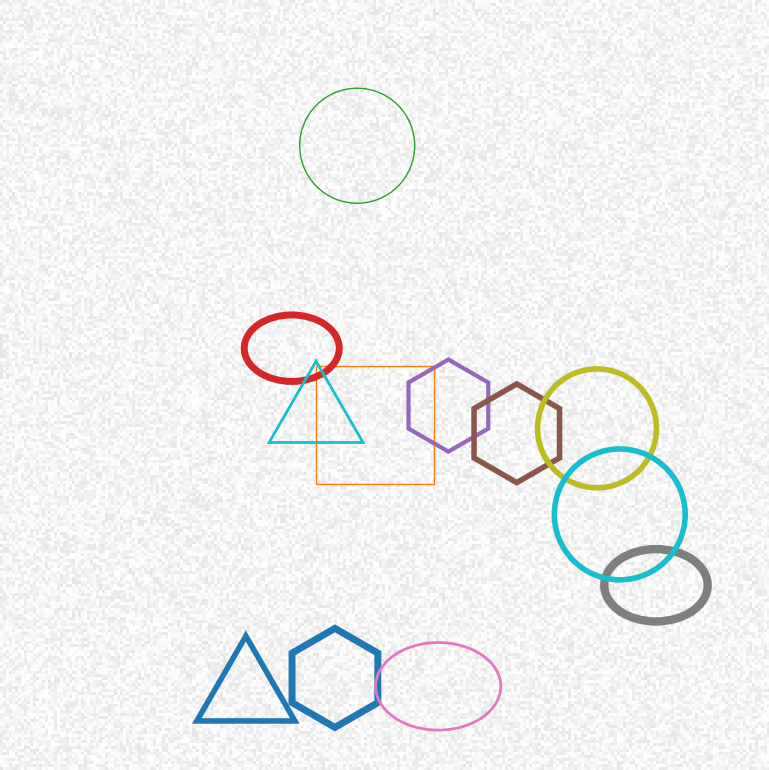[{"shape": "hexagon", "thickness": 2.5, "radius": 0.32, "center": [0.435, 0.12]}, {"shape": "triangle", "thickness": 2, "radius": 0.37, "center": [0.319, 0.1]}, {"shape": "square", "thickness": 0.5, "radius": 0.38, "center": [0.487, 0.448]}, {"shape": "circle", "thickness": 0.5, "radius": 0.37, "center": [0.464, 0.811]}, {"shape": "oval", "thickness": 2.5, "radius": 0.31, "center": [0.379, 0.548]}, {"shape": "hexagon", "thickness": 1.5, "radius": 0.3, "center": [0.582, 0.473]}, {"shape": "hexagon", "thickness": 2, "radius": 0.32, "center": [0.671, 0.437]}, {"shape": "oval", "thickness": 1, "radius": 0.41, "center": [0.569, 0.109]}, {"shape": "oval", "thickness": 3, "radius": 0.34, "center": [0.852, 0.24]}, {"shape": "circle", "thickness": 2, "radius": 0.39, "center": [0.775, 0.444]}, {"shape": "circle", "thickness": 2, "radius": 0.42, "center": [0.805, 0.332]}, {"shape": "triangle", "thickness": 1, "radius": 0.35, "center": [0.41, 0.461]}]